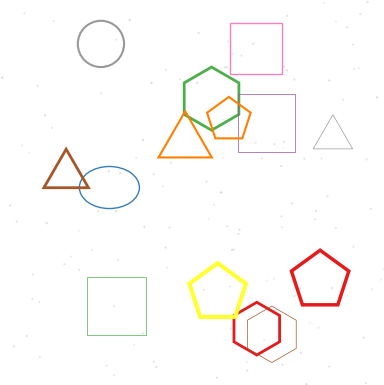[{"shape": "hexagon", "thickness": 2, "radius": 0.34, "center": [0.667, 0.146]}, {"shape": "pentagon", "thickness": 2.5, "radius": 0.39, "center": [0.832, 0.272]}, {"shape": "oval", "thickness": 1, "radius": 0.39, "center": [0.284, 0.513]}, {"shape": "hexagon", "thickness": 2, "radius": 0.41, "center": [0.549, 0.744]}, {"shape": "square", "thickness": 0.5, "radius": 0.38, "center": [0.303, 0.205]}, {"shape": "square", "thickness": 0.5, "radius": 0.37, "center": [0.692, 0.681]}, {"shape": "pentagon", "thickness": 1.5, "radius": 0.3, "center": [0.594, 0.689]}, {"shape": "triangle", "thickness": 1.5, "radius": 0.4, "center": [0.481, 0.631]}, {"shape": "pentagon", "thickness": 3, "radius": 0.39, "center": [0.565, 0.239]}, {"shape": "triangle", "thickness": 2, "radius": 0.33, "center": [0.172, 0.546]}, {"shape": "hexagon", "thickness": 0.5, "radius": 0.37, "center": [0.706, 0.132]}, {"shape": "square", "thickness": 1, "radius": 0.33, "center": [0.665, 0.874]}, {"shape": "circle", "thickness": 1.5, "radius": 0.3, "center": [0.262, 0.886]}, {"shape": "triangle", "thickness": 0.5, "radius": 0.3, "center": [0.865, 0.643]}]